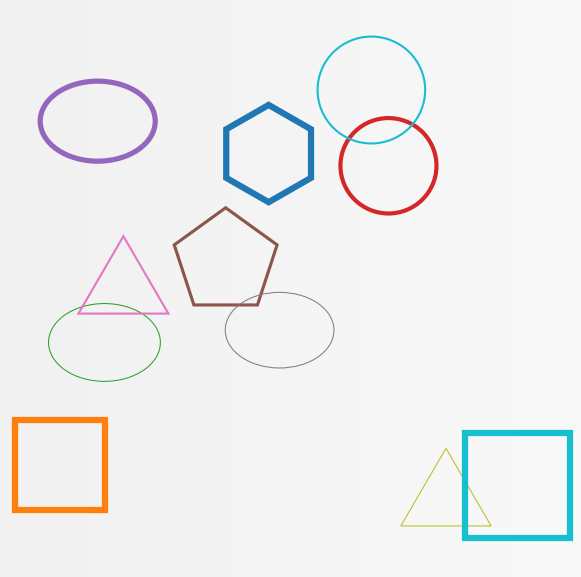[{"shape": "hexagon", "thickness": 3, "radius": 0.42, "center": [0.462, 0.733]}, {"shape": "square", "thickness": 3, "radius": 0.39, "center": [0.103, 0.193]}, {"shape": "oval", "thickness": 0.5, "radius": 0.48, "center": [0.18, 0.406]}, {"shape": "circle", "thickness": 2, "radius": 0.41, "center": [0.668, 0.712]}, {"shape": "oval", "thickness": 2.5, "radius": 0.49, "center": [0.168, 0.789]}, {"shape": "pentagon", "thickness": 1.5, "radius": 0.47, "center": [0.388, 0.546]}, {"shape": "triangle", "thickness": 1, "radius": 0.45, "center": [0.212, 0.501]}, {"shape": "oval", "thickness": 0.5, "radius": 0.47, "center": [0.481, 0.427]}, {"shape": "triangle", "thickness": 0.5, "radius": 0.45, "center": [0.767, 0.133]}, {"shape": "circle", "thickness": 1, "radius": 0.46, "center": [0.639, 0.843]}, {"shape": "square", "thickness": 3, "radius": 0.45, "center": [0.891, 0.158]}]